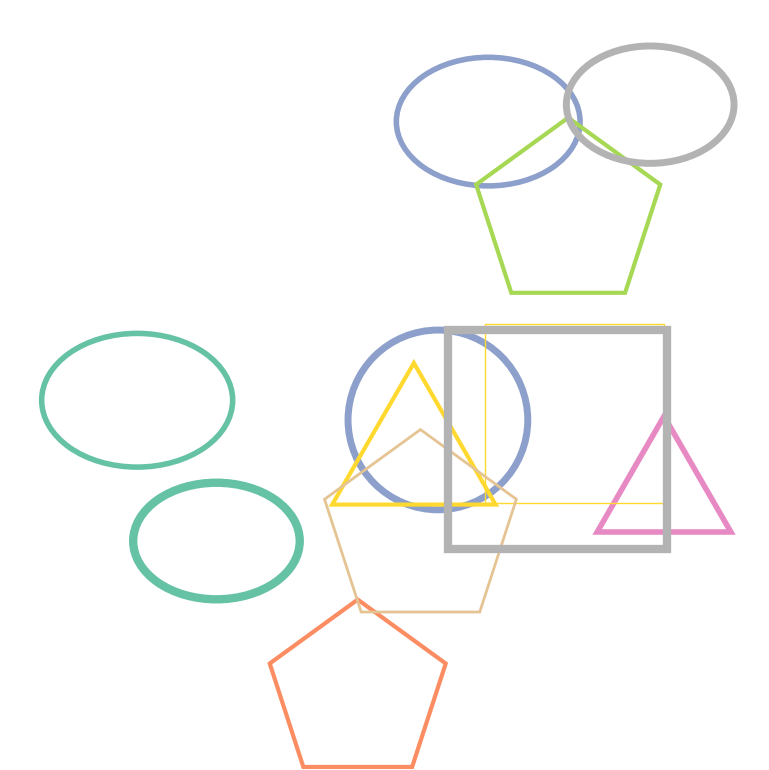[{"shape": "oval", "thickness": 2, "radius": 0.62, "center": [0.178, 0.48]}, {"shape": "oval", "thickness": 3, "radius": 0.54, "center": [0.281, 0.297]}, {"shape": "pentagon", "thickness": 1.5, "radius": 0.6, "center": [0.465, 0.101]}, {"shape": "oval", "thickness": 2, "radius": 0.6, "center": [0.634, 0.842]}, {"shape": "circle", "thickness": 2.5, "radius": 0.58, "center": [0.569, 0.455]}, {"shape": "triangle", "thickness": 2, "radius": 0.5, "center": [0.862, 0.359]}, {"shape": "pentagon", "thickness": 1.5, "radius": 0.63, "center": [0.738, 0.721]}, {"shape": "triangle", "thickness": 1.5, "radius": 0.61, "center": [0.538, 0.406]}, {"shape": "square", "thickness": 0.5, "radius": 0.58, "center": [0.746, 0.463]}, {"shape": "pentagon", "thickness": 1, "radius": 0.65, "center": [0.546, 0.311]}, {"shape": "square", "thickness": 3, "radius": 0.71, "center": [0.724, 0.429]}, {"shape": "oval", "thickness": 2.5, "radius": 0.54, "center": [0.844, 0.864]}]